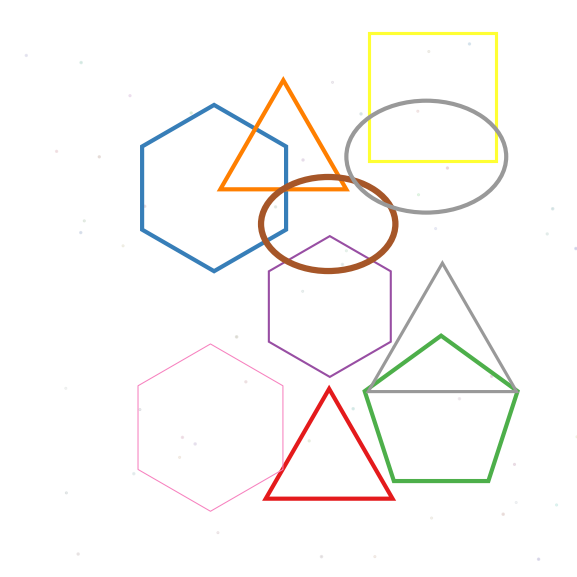[{"shape": "triangle", "thickness": 2, "radius": 0.63, "center": [0.57, 0.199]}, {"shape": "hexagon", "thickness": 2, "radius": 0.72, "center": [0.371, 0.673]}, {"shape": "pentagon", "thickness": 2, "radius": 0.7, "center": [0.764, 0.279]}, {"shape": "hexagon", "thickness": 1, "radius": 0.61, "center": [0.571, 0.468]}, {"shape": "triangle", "thickness": 2, "radius": 0.63, "center": [0.491, 0.734]}, {"shape": "square", "thickness": 1.5, "radius": 0.55, "center": [0.749, 0.831]}, {"shape": "oval", "thickness": 3, "radius": 0.58, "center": [0.568, 0.611]}, {"shape": "hexagon", "thickness": 0.5, "radius": 0.72, "center": [0.364, 0.259]}, {"shape": "oval", "thickness": 2, "radius": 0.69, "center": [0.738, 0.728]}, {"shape": "triangle", "thickness": 1.5, "radius": 0.74, "center": [0.766, 0.395]}]